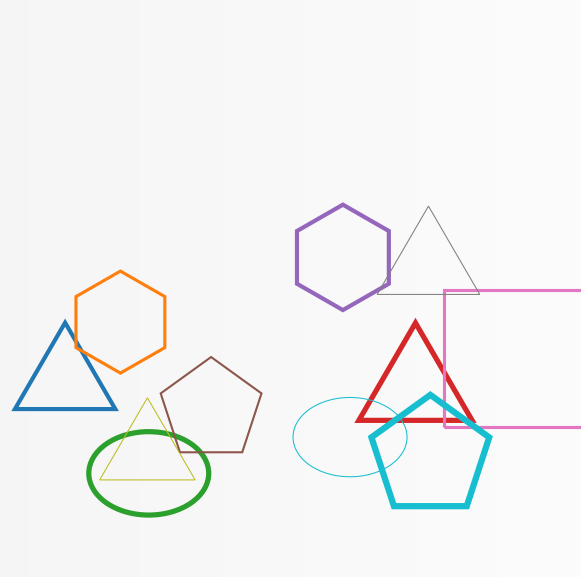[{"shape": "triangle", "thickness": 2, "radius": 0.5, "center": [0.112, 0.341]}, {"shape": "hexagon", "thickness": 1.5, "radius": 0.44, "center": [0.207, 0.441]}, {"shape": "oval", "thickness": 2.5, "radius": 0.52, "center": [0.256, 0.179]}, {"shape": "triangle", "thickness": 2.5, "radius": 0.56, "center": [0.715, 0.327]}, {"shape": "hexagon", "thickness": 2, "radius": 0.46, "center": [0.59, 0.553]}, {"shape": "pentagon", "thickness": 1, "radius": 0.46, "center": [0.363, 0.29]}, {"shape": "square", "thickness": 1.5, "radius": 0.59, "center": [0.883, 0.379]}, {"shape": "triangle", "thickness": 0.5, "radius": 0.51, "center": [0.737, 0.54]}, {"shape": "triangle", "thickness": 0.5, "radius": 0.47, "center": [0.254, 0.216]}, {"shape": "pentagon", "thickness": 3, "radius": 0.53, "center": [0.74, 0.209]}, {"shape": "oval", "thickness": 0.5, "radius": 0.49, "center": [0.602, 0.242]}]